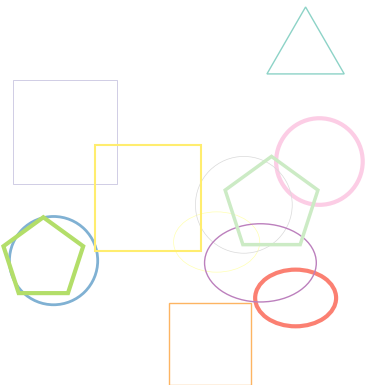[{"shape": "triangle", "thickness": 1, "radius": 0.58, "center": [0.794, 0.866]}, {"shape": "oval", "thickness": 0.5, "radius": 0.56, "center": [0.563, 0.371]}, {"shape": "square", "thickness": 0.5, "radius": 0.67, "center": [0.169, 0.657]}, {"shape": "oval", "thickness": 3, "radius": 0.53, "center": [0.768, 0.226]}, {"shape": "circle", "thickness": 2, "radius": 0.57, "center": [0.139, 0.323]}, {"shape": "square", "thickness": 1, "radius": 0.53, "center": [0.545, 0.106]}, {"shape": "pentagon", "thickness": 3, "radius": 0.54, "center": [0.113, 0.327]}, {"shape": "circle", "thickness": 3, "radius": 0.56, "center": [0.83, 0.58]}, {"shape": "circle", "thickness": 0.5, "radius": 0.63, "center": [0.633, 0.468]}, {"shape": "oval", "thickness": 1, "radius": 0.73, "center": [0.676, 0.317]}, {"shape": "pentagon", "thickness": 2.5, "radius": 0.63, "center": [0.705, 0.467]}, {"shape": "square", "thickness": 1.5, "radius": 0.69, "center": [0.384, 0.486]}]